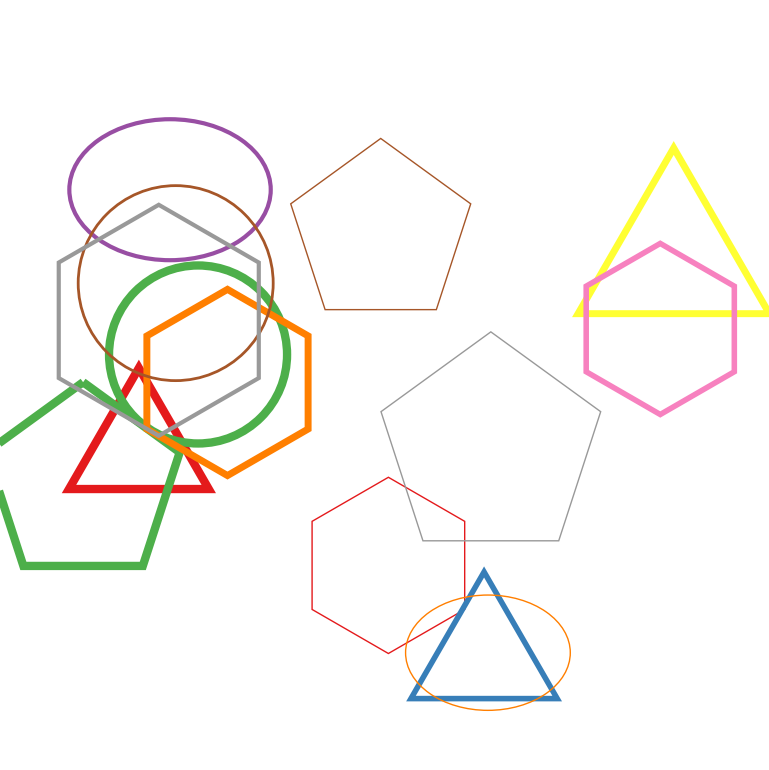[{"shape": "triangle", "thickness": 3, "radius": 0.52, "center": [0.18, 0.417]}, {"shape": "hexagon", "thickness": 0.5, "radius": 0.57, "center": [0.504, 0.266]}, {"shape": "triangle", "thickness": 2, "radius": 0.55, "center": [0.629, 0.148]}, {"shape": "circle", "thickness": 3, "radius": 0.58, "center": [0.257, 0.54]}, {"shape": "pentagon", "thickness": 3, "radius": 0.66, "center": [0.108, 0.372]}, {"shape": "oval", "thickness": 1.5, "radius": 0.65, "center": [0.221, 0.754]}, {"shape": "hexagon", "thickness": 2.5, "radius": 0.6, "center": [0.295, 0.503]}, {"shape": "oval", "thickness": 0.5, "radius": 0.53, "center": [0.634, 0.152]}, {"shape": "triangle", "thickness": 2.5, "radius": 0.72, "center": [0.875, 0.664]}, {"shape": "circle", "thickness": 1, "radius": 0.63, "center": [0.228, 0.632]}, {"shape": "pentagon", "thickness": 0.5, "radius": 0.61, "center": [0.494, 0.697]}, {"shape": "hexagon", "thickness": 2, "radius": 0.56, "center": [0.857, 0.573]}, {"shape": "pentagon", "thickness": 0.5, "radius": 0.75, "center": [0.637, 0.419]}, {"shape": "hexagon", "thickness": 1.5, "radius": 0.75, "center": [0.206, 0.584]}]